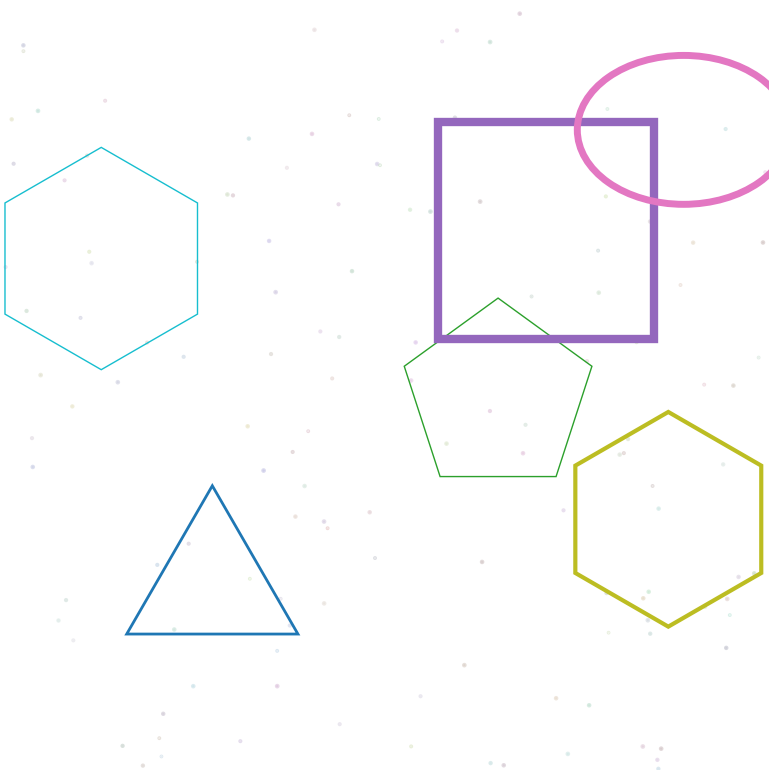[{"shape": "triangle", "thickness": 1, "radius": 0.64, "center": [0.276, 0.241]}, {"shape": "pentagon", "thickness": 0.5, "radius": 0.64, "center": [0.647, 0.485]}, {"shape": "square", "thickness": 3, "radius": 0.7, "center": [0.709, 0.7]}, {"shape": "oval", "thickness": 2.5, "radius": 0.69, "center": [0.888, 0.831]}, {"shape": "hexagon", "thickness": 1.5, "radius": 0.7, "center": [0.868, 0.326]}, {"shape": "hexagon", "thickness": 0.5, "radius": 0.72, "center": [0.131, 0.664]}]